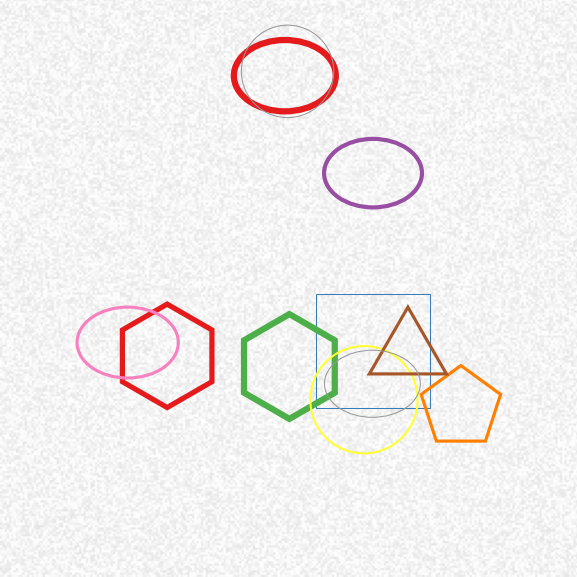[{"shape": "hexagon", "thickness": 2.5, "radius": 0.45, "center": [0.289, 0.383]}, {"shape": "oval", "thickness": 3, "radius": 0.44, "center": [0.493, 0.868]}, {"shape": "square", "thickness": 0.5, "radius": 0.49, "center": [0.646, 0.391]}, {"shape": "hexagon", "thickness": 3, "radius": 0.45, "center": [0.501, 0.364]}, {"shape": "oval", "thickness": 2, "radius": 0.42, "center": [0.646, 0.699]}, {"shape": "pentagon", "thickness": 1.5, "radius": 0.36, "center": [0.798, 0.294]}, {"shape": "circle", "thickness": 1, "radius": 0.46, "center": [0.63, 0.307]}, {"shape": "triangle", "thickness": 1.5, "radius": 0.39, "center": [0.706, 0.39]}, {"shape": "oval", "thickness": 1.5, "radius": 0.44, "center": [0.221, 0.406]}, {"shape": "circle", "thickness": 0.5, "radius": 0.4, "center": [0.498, 0.876]}, {"shape": "oval", "thickness": 0.5, "radius": 0.41, "center": [0.645, 0.335]}]